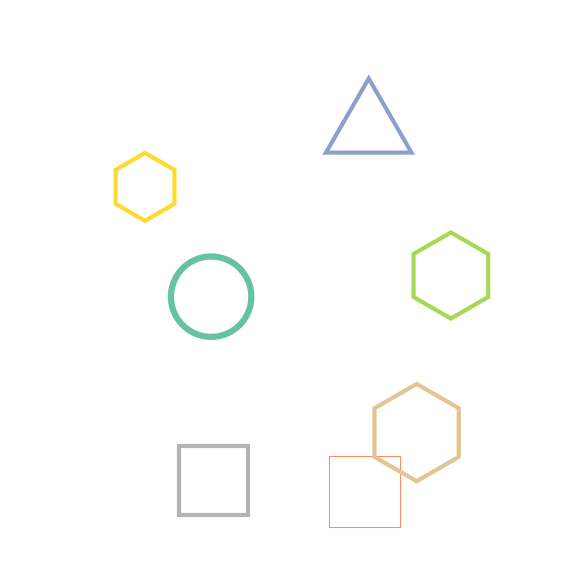[{"shape": "circle", "thickness": 3, "radius": 0.35, "center": [0.366, 0.485]}, {"shape": "square", "thickness": 0.5, "radius": 0.31, "center": [0.631, 0.148]}, {"shape": "triangle", "thickness": 2, "radius": 0.43, "center": [0.638, 0.778]}, {"shape": "hexagon", "thickness": 2, "radius": 0.37, "center": [0.781, 0.522]}, {"shape": "hexagon", "thickness": 2, "radius": 0.29, "center": [0.251, 0.676]}, {"shape": "hexagon", "thickness": 2, "radius": 0.42, "center": [0.721, 0.25]}, {"shape": "square", "thickness": 2, "radius": 0.3, "center": [0.369, 0.167]}]